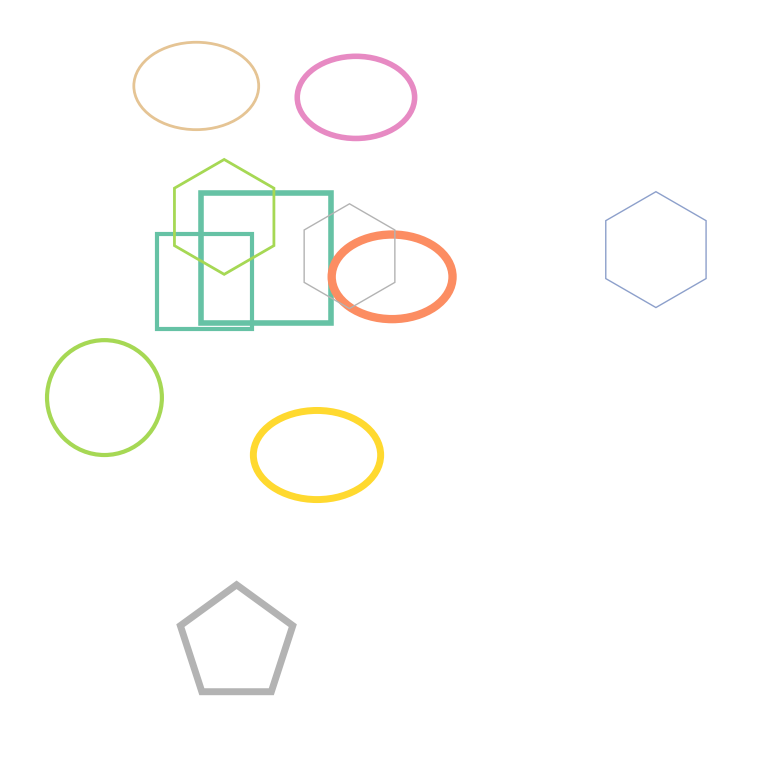[{"shape": "square", "thickness": 2, "radius": 0.42, "center": [0.345, 0.665]}, {"shape": "square", "thickness": 1.5, "radius": 0.31, "center": [0.266, 0.635]}, {"shape": "oval", "thickness": 3, "radius": 0.39, "center": [0.509, 0.64]}, {"shape": "hexagon", "thickness": 0.5, "radius": 0.38, "center": [0.852, 0.676]}, {"shape": "oval", "thickness": 2, "radius": 0.38, "center": [0.462, 0.874]}, {"shape": "circle", "thickness": 1.5, "radius": 0.37, "center": [0.136, 0.484]}, {"shape": "hexagon", "thickness": 1, "radius": 0.37, "center": [0.291, 0.718]}, {"shape": "oval", "thickness": 2.5, "radius": 0.41, "center": [0.412, 0.409]}, {"shape": "oval", "thickness": 1, "radius": 0.41, "center": [0.255, 0.888]}, {"shape": "hexagon", "thickness": 0.5, "radius": 0.34, "center": [0.454, 0.667]}, {"shape": "pentagon", "thickness": 2.5, "radius": 0.38, "center": [0.307, 0.164]}]